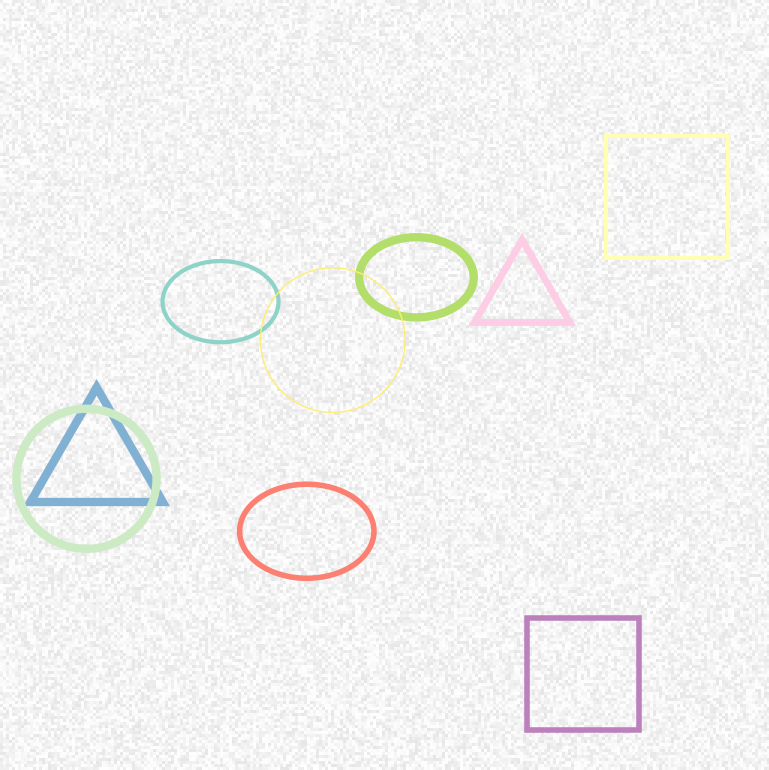[{"shape": "oval", "thickness": 1.5, "radius": 0.38, "center": [0.286, 0.608]}, {"shape": "square", "thickness": 1.5, "radius": 0.39, "center": [0.866, 0.744]}, {"shape": "oval", "thickness": 2, "radius": 0.44, "center": [0.398, 0.31]}, {"shape": "triangle", "thickness": 3, "radius": 0.5, "center": [0.125, 0.398]}, {"shape": "oval", "thickness": 3, "radius": 0.37, "center": [0.541, 0.64]}, {"shape": "triangle", "thickness": 2.5, "radius": 0.36, "center": [0.678, 0.617]}, {"shape": "square", "thickness": 2, "radius": 0.36, "center": [0.757, 0.124]}, {"shape": "circle", "thickness": 3, "radius": 0.45, "center": [0.112, 0.378]}, {"shape": "circle", "thickness": 0.5, "radius": 0.47, "center": [0.432, 0.558]}]